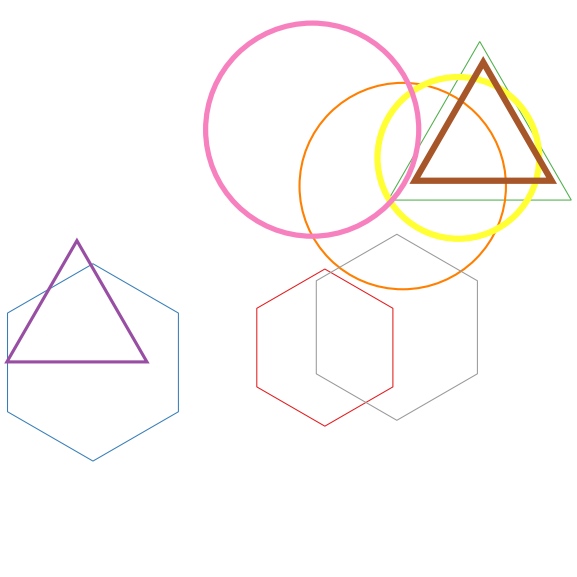[{"shape": "hexagon", "thickness": 0.5, "radius": 0.68, "center": [0.563, 0.397]}, {"shape": "hexagon", "thickness": 0.5, "radius": 0.85, "center": [0.161, 0.372]}, {"shape": "triangle", "thickness": 0.5, "radius": 0.92, "center": [0.831, 0.744]}, {"shape": "triangle", "thickness": 1.5, "radius": 0.7, "center": [0.133, 0.442]}, {"shape": "circle", "thickness": 1, "radius": 0.89, "center": [0.697, 0.677]}, {"shape": "circle", "thickness": 3, "radius": 0.7, "center": [0.794, 0.726]}, {"shape": "triangle", "thickness": 3, "radius": 0.68, "center": [0.837, 0.755]}, {"shape": "circle", "thickness": 2.5, "radius": 0.92, "center": [0.541, 0.775]}, {"shape": "hexagon", "thickness": 0.5, "radius": 0.81, "center": [0.687, 0.432]}]